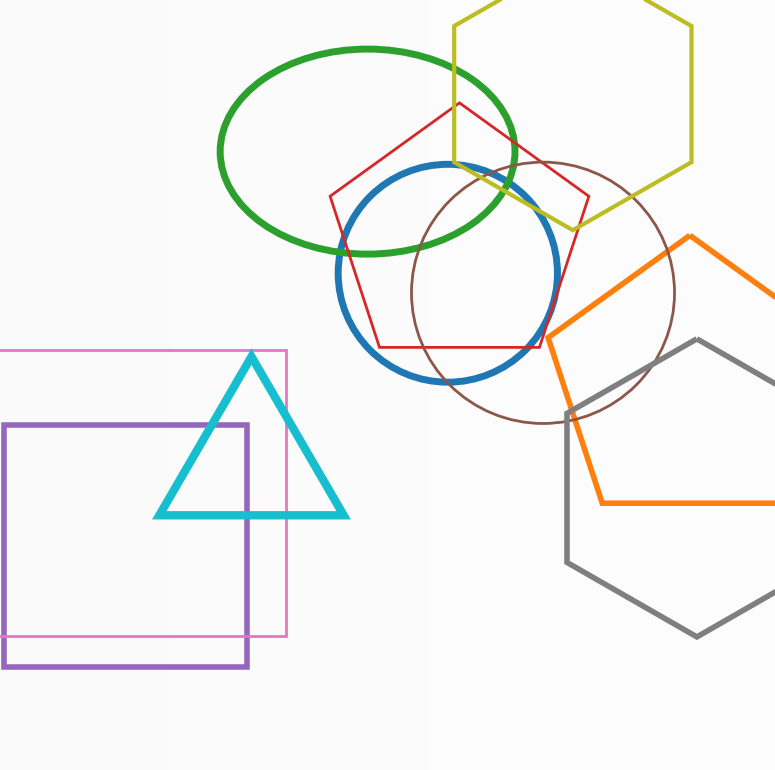[{"shape": "circle", "thickness": 2.5, "radius": 0.71, "center": [0.578, 0.645]}, {"shape": "pentagon", "thickness": 2, "radius": 0.96, "center": [0.89, 0.502]}, {"shape": "oval", "thickness": 2.5, "radius": 0.95, "center": [0.474, 0.803]}, {"shape": "pentagon", "thickness": 1, "radius": 0.88, "center": [0.593, 0.691]}, {"shape": "square", "thickness": 2, "radius": 0.79, "center": [0.162, 0.291]}, {"shape": "circle", "thickness": 1, "radius": 0.85, "center": [0.701, 0.62]}, {"shape": "square", "thickness": 1, "radius": 0.93, "center": [0.183, 0.36]}, {"shape": "hexagon", "thickness": 2, "radius": 0.97, "center": [0.899, 0.366]}, {"shape": "hexagon", "thickness": 1.5, "radius": 0.88, "center": [0.739, 0.878]}, {"shape": "triangle", "thickness": 3, "radius": 0.69, "center": [0.324, 0.399]}]